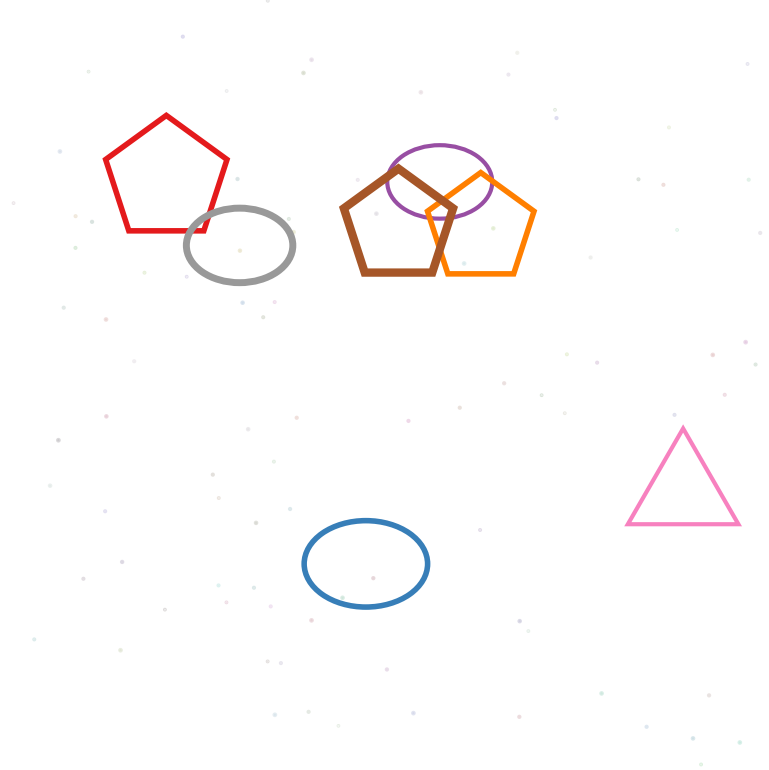[{"shape": "pentagon", "thickness": 2, "radius": 0.41, "center": [0.216, 0.767]}, {"shape": "oval", "thickness": 2, "radius": 0.4, "center": [0.475, 0.268]}, {"shape": "oval", "thickness": 1.5, "radius": 0.34, "center": [0.571, 0.764]}, {"shape": "pentagon", "thickness": 2, "radius": 0.36, "center": [0.624, 0.703]}, {"shape": "pentagon", "thickness": 3, "radius": 0.37, "center": [0.518, 0.706]}, {"shape": "triangle", "thickness": 1.5, "radius": 0.41, "center": [0.887, 0.361]}, {"shape": "oval", "thickness": 2.5, "radius": 0.35, "center": [0.311, 0.681]}]